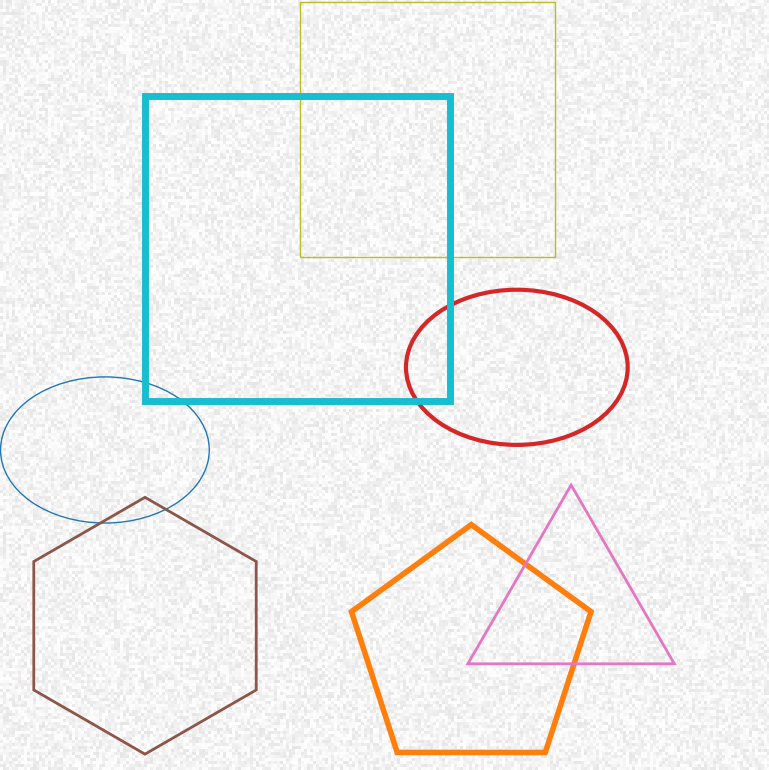[{"shape": "oval", "thickness": 0.5, "radius": 0.68, "center": [0.136, 0.416]}, {"shape": "pentagon", "thickness": 2, "radius": 0.82, "center": [0.612, 0.155]}, {"shape": "oval", "thickness": 1.5, "radius": 0.72, "center": [0.671, 0.523]}, {"shape": "hexagon", "thickness": 1, "radius": 0.83, "center": [0.188, 0.187]}, {"shape": "triangle", "thickness": 1, "radius": 0.77, "center": [0.742, 0.215]}, {"shape": "square", "thickness": 0.5, "radius": 0.83, "center": [0.555, 0.831]}, {"shape": "square", "thickness": 2.5, "radius": 0.99, "center": [0.387, 0.677]}]